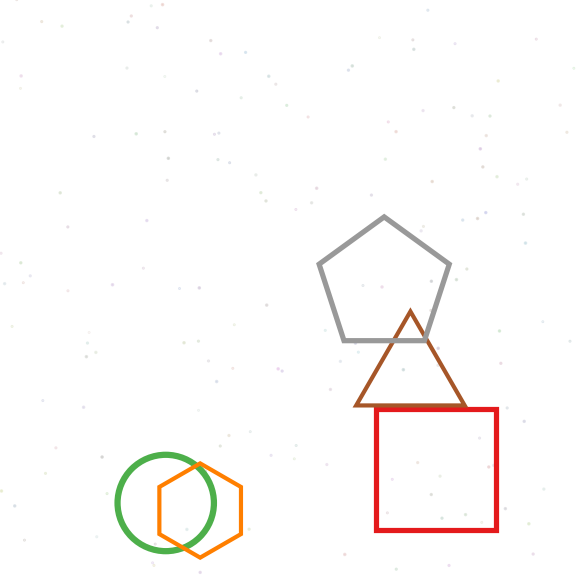[{"shape": "square", "thickness": 2.5, "radius": 0.52, "center": [0.755, 0.186]}, {"shape": "circle", "thickness": 3, "radius": 0.42, "center": [0.287, 0.128]}, {"shape": "hexagon", "thickness": 2, "radius": 0.41, "center": [0.347, 0.115]}, {"shape": "triangle", "thickness": 2, "radius": 0.54, "center": [0.711, 0.351]}, {"shape": "pentagon", "thickness": 2.5, "radius": 0.59, "center": [0.665, 0.505]}]